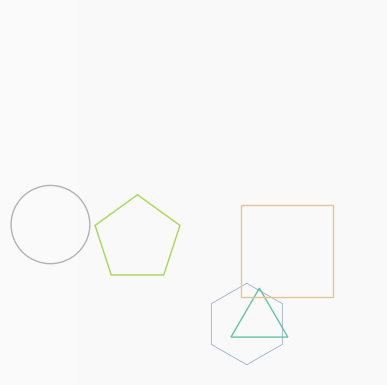[{"shape": "triangle", "thickness": 1, "radius": 0.42, "center": [0.669, 0.167]}, {"shape": "hexagon", "thickness": 0.5, "radius": 0.53, "center": [0.637, 0.158]}, {"shape": "pentagon", "thickness": 1, "radius": 0.58, "center": [0.355, 0.379]}, {"shape": "square", "thickness": 1, "radius": 0.6, "center": [0.74, 0.347]}, {"shape": "circle", "thickness": 1, "radius": 0.51, "center": [0.13, 0.417]}]